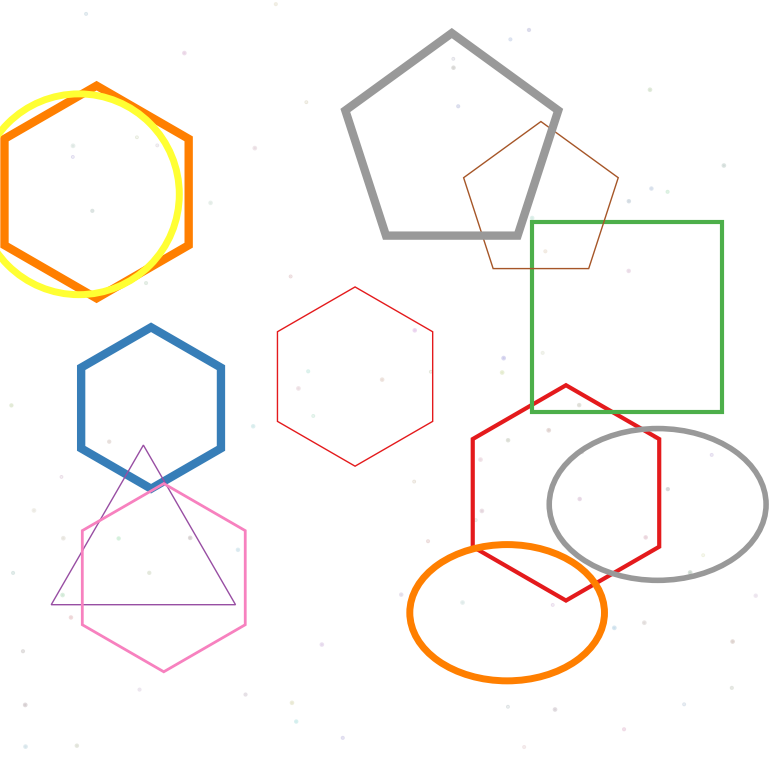[{"shape": "hexagon", "thickness": 1.5, "radius": 0.7, "center": [0.735, 0.36]}, {"shape": "hexagon", "thickness": 0.5, "radius": 0.58, "center": [0.461, 0.511]}, {"shape": "hexagon", "thickness": 3, "radius": 0.52, "center": [0.196, 0.47]}, {"shape": "square", "thickness": 1.5, "radius": 0.62, "center": [0.814, 0.588]}, {"shape": "triangle", "thickness": 0.5, "radius": 0.69, "center": [0.186, 0.284]}, {"shape": "oval", "thickness": 2.5, "radius": 0.63, "center": [0.659, 0.204]}, {"shape": "hexagon", "thickness": 3, "radius": 0.69, "center": [0.125, 0.751]}, {"shape": "circle", "thickness": 2.5, "radius": 0.65, "center": [0.102, 0.748]}, {"shape": "pentagon", "thickness": 0.5, "radius": 0.53, "center": [0.703, 0.737]}, {"shape": "hexagon", "thickness": 1, "radius": 0.61, "center": [0.213, 0.25]}, {"shape": "pentagon", "thickness": 3, "radius": 0.73, "center": [0.587, 0.812]}, {"shape": "oval", "thickness": 2, "radius": 0.7, "center": [0.854, 0.345]}]